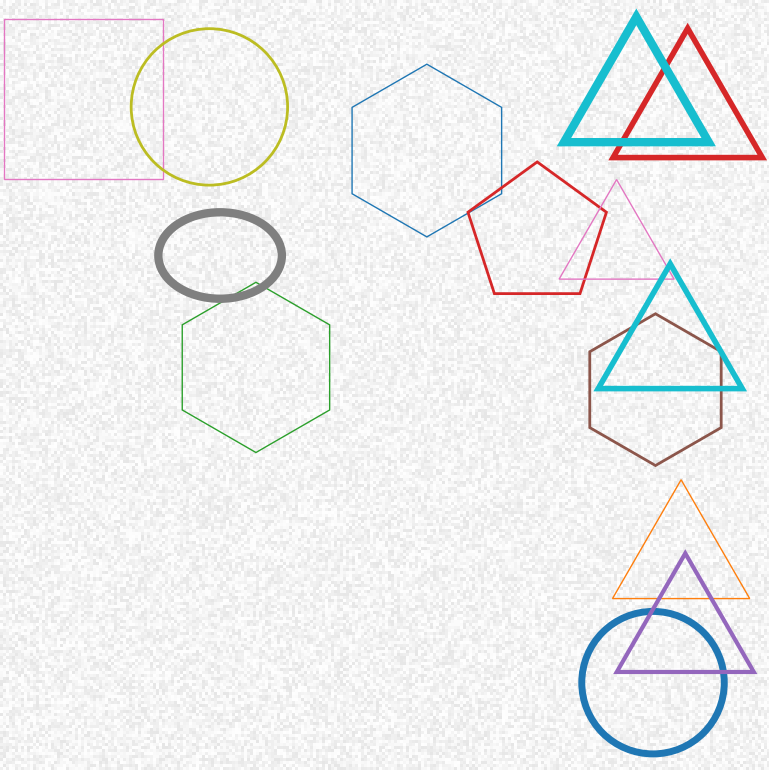[{"shape": "hexagon", "thickness": 0.5, "radius": 0.56, "center": [0.554, 0.804]}, {"shape": "circle", "thickness": 2.5, "radius": 0.46, "center": [0.848, 0.113]}, {"shape": "triangle", "thickness": 0.5, "radius": 0.51, "center": [0.885, 0.274]}, {"shape": "hexagon", "thickness": 0.5, "radius": 0.55, "center": [0.332, 0.523]}, {"shape": "pentagon", "thickness": 1, "radius": 0.47, "center": [0.698, 0.695]}, {"shape": "triangle", "thickness": 2, "radius": 0.56, "center": [0.893, 0.851]}, {"shape": "triangle", "thickness": 1.5, "radius": 0.51, "center": [0.89, 0.179]}, {"shape": "hexagon", "thickness": 1, "radius": 0.49, "center": [0.851, 0.494]}, {"shape": "triangle", "thickness": 0.5, "radius": 0.43, "center": [0.801, 0.681]}, {"shape": "square", "thickness": 0.5, "radius": 0.52, "center": [0.109, 0.871]}, {"shape": "oval", "thickness": 3, "radius": 0.4, "center": [0.286, 0.668]}, {"shape": "circle", "thickness": 1, "radius": 0.51, "center": [0.272, 0.861]}, {"shape": "triangle", "thickness": 3, "radius": 0.54, "center": [0.826, 0.87]}, {"shape": "triangle", "thickness": 2, "radius": 0.54, "center": [0.87, 0.549]}]